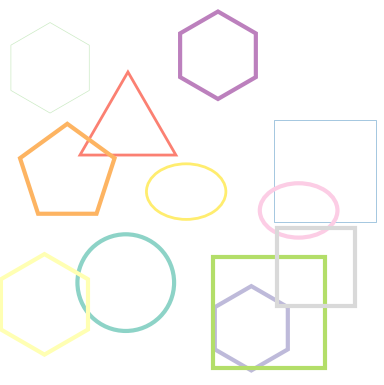[{"shape": "circle", "thickness": 3, "radius": 0.63, "center": [0.327, 0.266]}, {"shape": "hexagon", "thickness": 3, "radius": 0.65, "center": [0.115, 0.209]}, {"shape": "hexagon", "thickness": 3, "radius": 0.55, "center": [0.653, 0.147]}, {"shape": "triangle", "thickness": 2, "radius": 0.72, "center": [0.332, 0.669]}, {"shape": "square", "thickness": 0.5, "radius": 0.66, "center": [0.844, 0.557]}, {"shape": "pentagon", "thickness": 3, "radius": 0.65, "center": [0.175, 0.549]}, {"shape": "square", "thickness": 3, "radius": 0.72, "center": [0.699, 0.188]}, {"shape": "oval", "thickness": 3, "radius": 0.5, "center": [0.776, 0.453]}, {"shape": "square", "thickness": 3, "radius": 0.51, "center": [0.82, 0.308]}, {"shape": "hexagon", "thickness": 3, "radius": 0.57, "center": [0.566, 0.856]}, {"shape": "hexagon", "thickness": 0.5, "radius": 0.59, "center": [0.13, 0.824]}, {"shape": "oval", "thickness": 2, "radius": 0.52, "center": [0.484, 0.502]}]